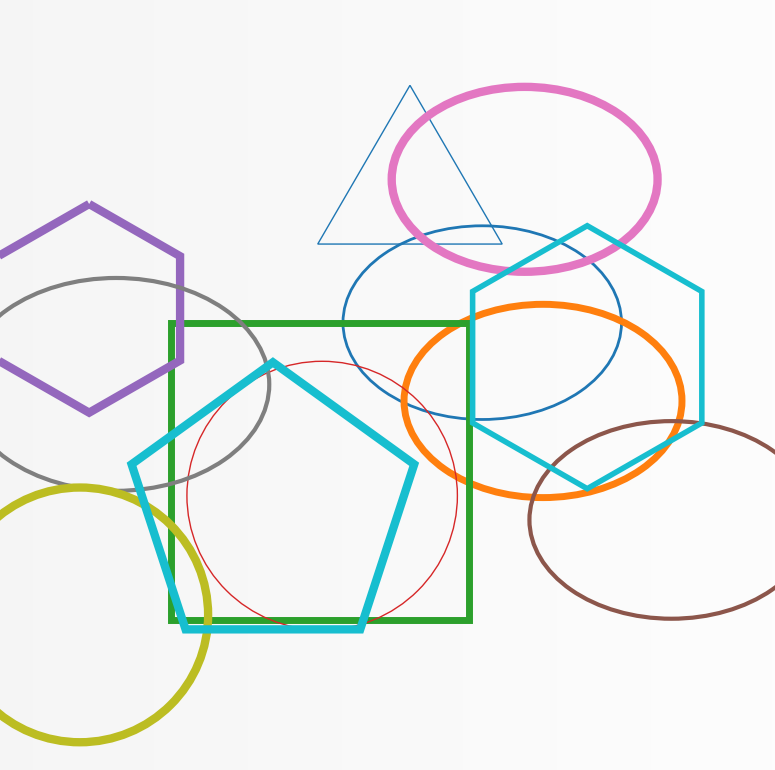[{"shape": "triangle", "thickness": 0.5, "radius": 0.69, "center": [0.529, 0.752]}, {"shape": "oval", "thickness": 1, "radius": 0.9, "center": [0.622, 0.581]}, {"shape": "oval", "thickness": 2.5, "radius": 0.9, "center": [0.701, 0.479]}, {"shape": "square", "thickness": 2.5, "radius": 0.96, "center": [0.413, 0.388]}, {"shape": "circle", "thickness": 0.5, "radius": 0.87, "center": [0.416, 0.356]}, {"shape": "hexagon", "thickness": 3, "radius": 0.68, "center": [0.115, 0.6]}, {"shape": "oval", "thickness": 1.5, "radius": 0.92, "center": [0.866, 0.325]}, {"shape": "oval", "thickness": 3, "radius": 0.86, "center": [0.677, 0.767]}, {"shape": "oval", "thickness": 1.5, "radius": 0.99, "center": [0.15, 0.501]}, {"shape": "circle", "thickness": 3, "radius": 0.83, "center": [0.103, 0.201]}, {"shape": "pentagon", "thickness": 3, "radius": 0.96, "center": [0.352, 0.338]}, {"shape": "hexagon", "thickness": 2, "radius": 0.85, "center": [0.758, 0.536]}]